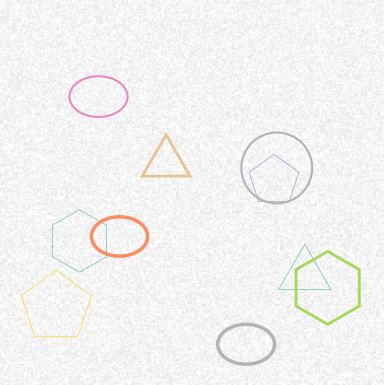[{"shape": "triangle", "thickness": 0.5, "radius": 0.39, "center": [0.792, 0.287]}, {"shape": "hexagon", "thickness": 0.5, "radius": 0.41, "center": [0.206, 0.374]}, {"shape": "oval", "thickness": 2.5, "radius": 0.37, "center": [0.31, 0.386]}, {"shape": "pentagon", "thickness": 0.5, "radius": 0.34, "center": [0.712, 0.531]}, {"shape": "oval", "thickness": 1.5, "radius": 0.38, "center": [0.256, 0.749]}, {"shape": "hexagon", "thickness": 2, "radius": 0.47, "center": [0.851, 0.252]}, {"shape": "pentagon", "thickness": 0.5, "radius": 0.48, "center": [0.146, 0.203]}, {"shape": "triangle", "thickness": 2, "radius": 0.36, "center": [0.431, 0.578]}, {"shape": "circle", "thickness": 1.5, "radius": 0.46, "center": [0.719, 0.564]}, {"shape": "oval", "thickness": 2.5, "radius": 0.37, "center": [0.639, 0.106]}]